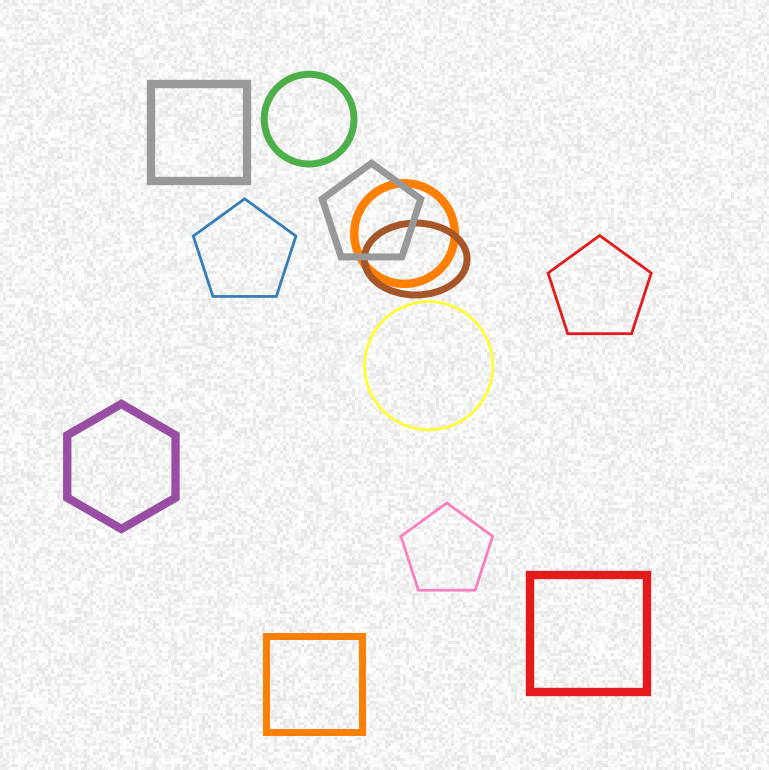[{"shape": "square", "thickness": 3, "radius": 0.38, "center": [0.764, 0.177]}, {"shape": "pentagon", "thickness": 1, "radius": 0.35, "center": [0.779, 0.624]}, {"shape": "pentagon", "thickness": 1, "radius": 0.35, "center": [0.318, 0.672]}, {"shape": "circle", "thickness": 2.5, "radius": 0.29, "center": [0.401, 0.845]}, {"shape": "hexagon", "thickness": 3, "radius": 0.41, "center": [0.158, 0.394]}, {"shape": "circle", "thickness": 3, "radius": 0.33, "center": [0.525, 0.697]}, {"shape": "square", "thickness": 2.5, "radius": 0.31, "center": [0.408, 0.112]}, {"shape": "circle", "thickness": 1, "radius": 0.42, "center": [0.557, 0.525]}, {"shape": "oval", "thickness": 2.5, "radius": 0.33, "center": [0.54, 0.664]}, {"shape": "pentagon", "thickness": 1, "radius": 0.31, "center": [0.58, 0.284]}, {"shape": "square", "thickness": 3, "radius": 0.31, "center": [0.259, 0.828]}, {"shape": "pentagon", "thickness": 2.5, "radius": 0.34, "center": [0.482, 0.721]}]